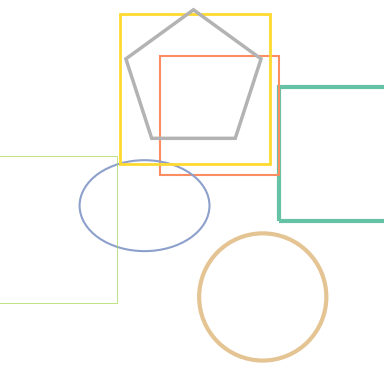[{"shape": "square", "thickness": 3, "radius": 0.87, "center": [0.899, 0.6]}, {"shape": "square", "thickness": 1.5, "radius": 0.77, "center": [0.571, 0.699]}, {"shape": "oval", "thickness": 1.5, "radius": 0.84, "center": [0.375, 0.466]}, {"shape": "square", "thickness": 0.5, "radius": 0.95, "center": [0.112, 0.403]}, {"shape": "square", "thickness": 2, "radius": 0.97, "center": [0.506, 0.77]}, {"shape": "circle", "thickness": 3, "radius": 0.83, "center": [0.682, 0.229]}, {"shape": "pentagon", "thickness": 2.5, "radius": 0.92, "center": [0.503, 0.79]}]